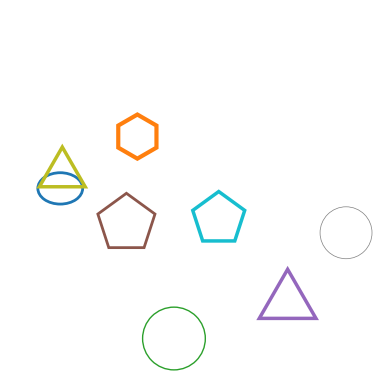[{"shape": "oval", "thickness": 2, "radius": 0.29, "center": [0.156, 0.511]}, {"shape": "hexagon", "thickness": 3, "radius": 0.29, "center": [0.357, 0.645]}, {"shape": "circle", "thickness": 1, "radius": 0.41, "center": [0.452, 0.121]}, {"shape": "triangle", "thickness": 2.5, "radius": 0.42, "center": [0.747, 0.216]}, {"shape": "pentagon", "thickness": 2, "radius": 0.39, "center": [0.328, 0.42]}, {"shape": "circle", "thickness": 0.5, "radius": 0.34, "center": [0.899, 0.395]}, {"shape": "triangle", "thickness": 2.5, "radius": 0.34, "center": [0.162, 0.549]}, {"shape": "pentagon", "thickness": 2.5, "radius": 0.35, "center": [0.568, 0.432]}]